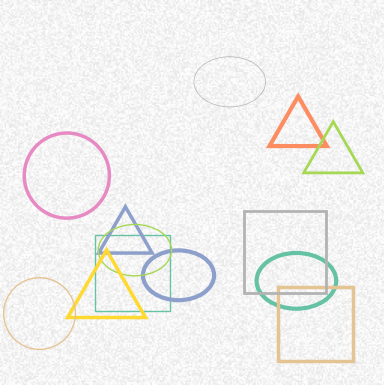[{"shape": "square", "thickness": 1, "radius": 0.49, "center": [0.345, 0.291]}, {"shape": "oval", "thickness": 3, "radius": 0.52, "center": [0.77, 0.271]}, {"shape": "triangle", "thickness": 3, "radius": 0.43, "center": [0.774, 0.664]}, {"shape": "triangle", "thickness": 2.5, "radius": 0.4, "center": [0.326, 0.383]}, {"shape": "oval", "thickness": 3, "radius": 0.46, "center": [0.464, 0.285]}, {"shape": "circle", "thickness": 2.5, "radius": 0.55, "center": [0.174, 0.544]}, {"shape": "triangle", "thickness": 2, "radius": 0.44, "center": [0.866, 0.595]}, {"shape": "oval", "thickness": 1, "radius": 0.48, "center": [0.35, 0.35]}, {"shape": "triangle", "thickness": 2.5, "radius": 0.58, "center": [0.277, 0.234]}, {"shape": "square", "thickness": 2.5, "radius": 0.48, "center": [0.819, 0.158]}, {"shape": "circle", "thickness": 1, "radius": 0.47, "center": [0.103, 0.186]}, {"shape": "square", "thickness": 2, "radius": 0.53, "center": [0.741, 0.346]}, {"shape": "oval", "thickness": 0.5, "radius": 0.47, "center": [0.597, 0.787]}]